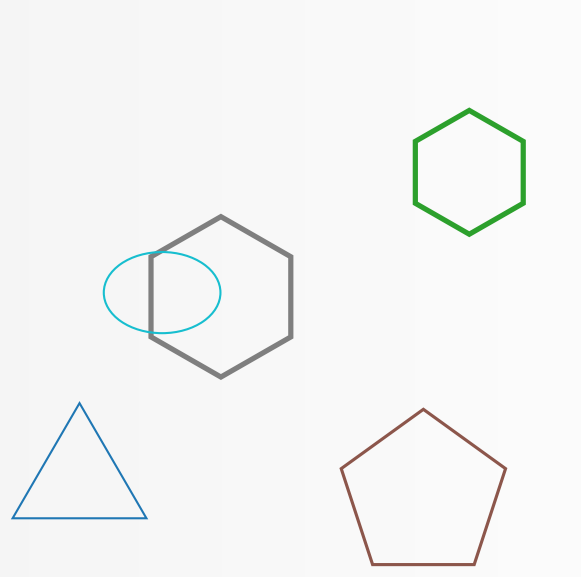[{"shape": "triangle", "thickness": 1, "radius": 0.66, "center": [0.137, 0.168]}, {"shape": "hexagon", "thickness": 2.5, "radius": 0.54, "center": [0.807, 0.701]}, {"shape": "pentagon", "thickness": 1.5, "radius": 0.74, "center": [0.728, 0.142]}, {"shape": "hexagon", "thickness": 2.5, "radius": 0.69, "center": [0.38, 0.485]}, {"shape": "oval", "thickness": 1, "radius": 0.5, "center": [0.279, 0.492]}]